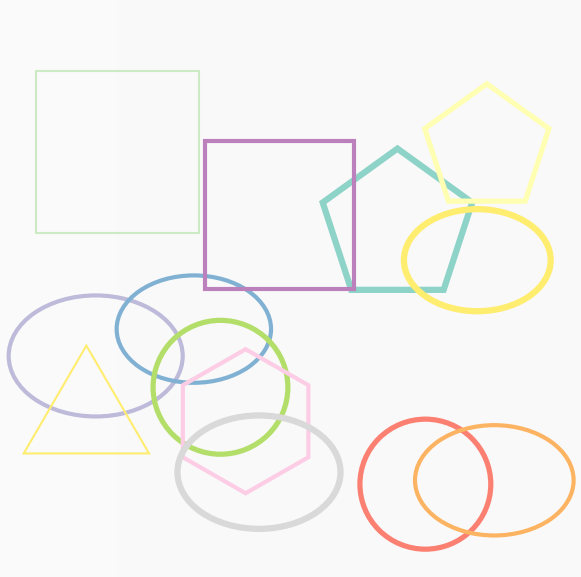[{"shape": "pentagon", "thickness": 3, "radius": 0.68, "center": [0.684, 0.607]}, {"shape": "pentagon", "thickness": 2.5, "radius": 0.56, "center": [0.838, 0.742]}, {"shape": "oval", "thickness": 2, "radius": 0.75, "center": [0.165, 0.383]}, {"shape": "circle", "thickness": 2.5, "radius": 0.56, "center": [0.732, 0.161]}, {"shape": "oval", "thickness": 2, "radius": 0.66, "center": [0.333, 0.429]}, {"shape": "oval", "thickness": 2, "radius": 0.68, "center": [0.85, 0.167]}, {"shape": "circle", "thickness": 2.5, "radius": 0.58, "center": [0.379, 0.329]}, {"shape": "hexagon", "thickness": 2, "radius": 0.62, "center": [0.423, 0.27]}, {"shape": "oval", "thickness": 3, "radius": 0.7, "center": [0.446, 0.182]}, {"shape": "square", "thickness": 2, "radius": 0.64, "center": [0.481, 0.627]}, {"shape": "square", "thickness": 1, "radius": 0.7, "center": [0.202, 0.736]}, {"shape": "triangle", "thickness": 1, "radius": 0.62, "center": [0.149, 0.276]}, {"shape": "oval", "thickness": 3, "radius": 0.63, "center": [0.821, 0.549]}]